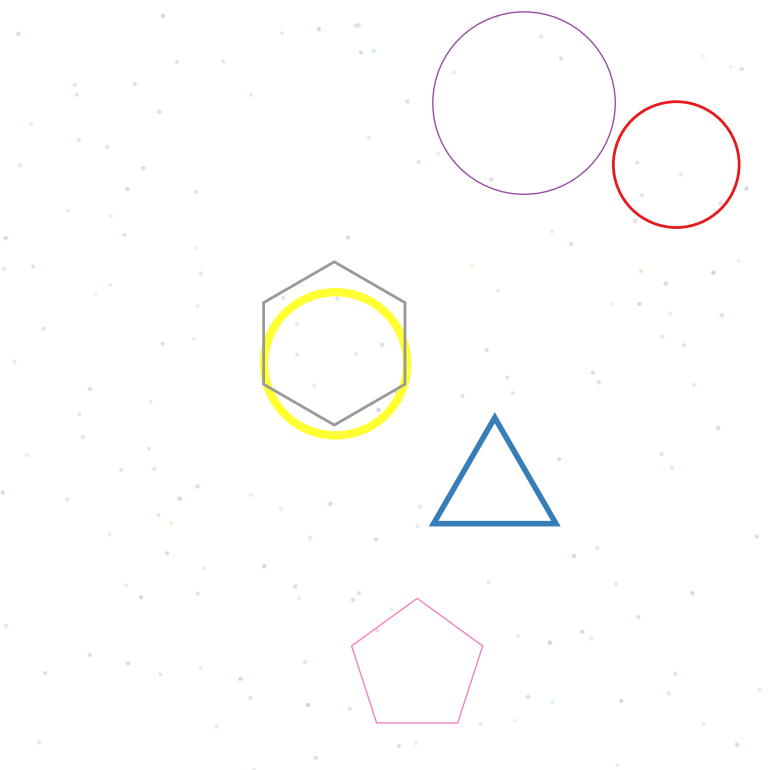[{"shape": "circle", "thickness": 1, "radius": 0.41, "center": [0.878, 0.786]}, {"shape": "triangle", "thickness": 2, "radius": 0.46, "center": [0.643, 0.366]}, {"shape": "circle", "thickness": 0.5, "radius": 0.59, "center": [0.681, 0.866]}, {"shape": "circle", "thickness": 3, "radius": 0.46, "center": [0.436, 0.528]}, {"shape": "pentagon", "thickness": 0.5, "radius": 0.45, "center": [0.542, 0.133]}, {"shape": "hexagon", "thickness": 1, "radius": 0.53, "center": [0.434, 0.554]}]